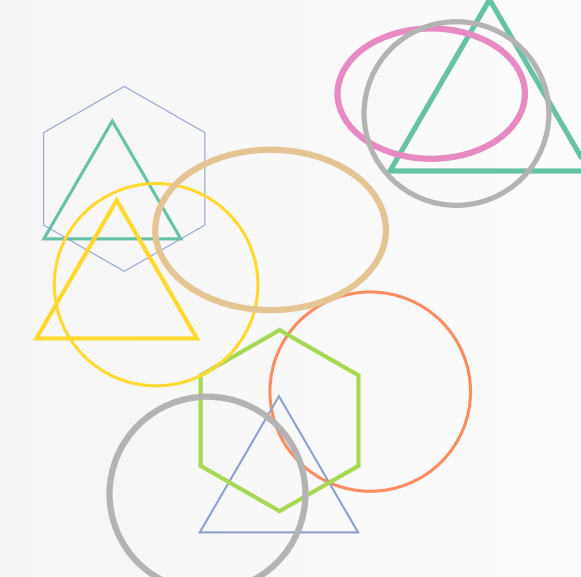[{"shape": "triangle", "thickness": 1.5, "radius": 0.68, "center": [0.193, 0.654]}, {"shape": "triangle", "thickness": 2.5, "radius": 0.99, "center": [0.842, 0.802]}, {"shape": "circle", "thickness": 1.5, "radius": 0.86, "center": [0.637, 0.321]}, {"shape": "hexagon", "thickness": 0.5, "radius": 0.8, "center": [0.214, 0.689]}, {"shape": "triangle", "thickness": 1, "radius": 0.79, "center": [0.48, 0.156]}, {"shape": "oval", "thickness": 3, "radius": 0.81, "center": [0.742, 0.837]}, {"shape": "hexagon", "thickness": 2, "radius": 0.78, "center": [0.481, 0.271]}, {"shape": "circle", "thickness": 1.5, "radius": 0.88, "center": [0.269, 0.506]}, {"shape": "triangle", "thickness": 2, "radius": 0.8, "center": [0.201, 0.493]}, {"shape": "oval", "thickness": 3, "radius": 0.99, "center": [0.466, 0.601]}, {"shape": "circle", "thickness": 2.5, "radius": 0.8, "center": [0.785, 0.803]}, {"shape": "circle", "thickness": 3, "radius": 0.84, "center": [0.357, 0.144]}]